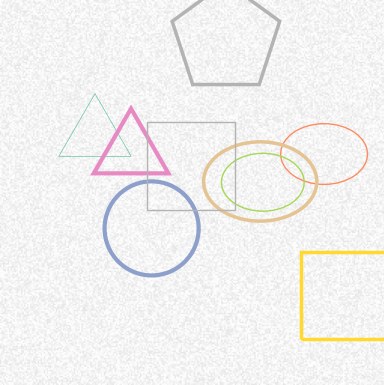[{"shape": "triangle", "thickness": 0.5, "radius": 0.54, "center": [0.247, 0.648]}, {"shape": "oval", "thickness": 1, "radius": 0.56, "center": [0.842, 0.6]}, {"shape": "circle", "thickness": 3, "radius": 0.61, "center": [0.394, 0.407]}, {"shape": "triangle", "thickness": 3, "radius": 0.56, "center": [0.34, 0.606]}, {"shape": "oval", "thickness": 1, "radius": 0.54, "center": [0.683, 0.527]}, {"shape": "square", "thickness": 2.5, "radius": 0.57, "center": [0.896, 0.232]}, {"shape": "oval", "thickness": 2.5, "radius": 0.74, "center": [0.676, 0.529]}, {"shape": "pentagon", "thickness": 2.5, "radius": 0.73, "center": [0.587, 0.899]}, {"shape": "square", "thickness": 1, "radius": 0.57, "center": [0.496, 0.568]}]